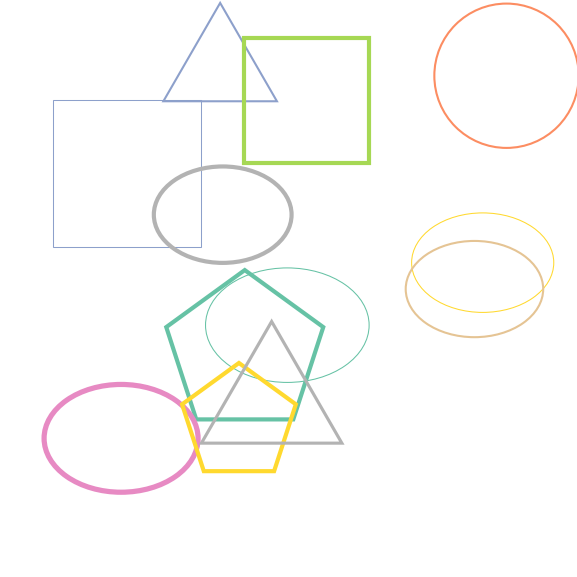[{"shape": "pentagon", "thickness": 2, "radius": 0.71, "center": [0.424, 0.389]}, {"shape": "oval", "thickness": 0.5, "radius": 0.71, "center": [0.498, 0.436]}, {"shape": "circle", "thickness": 1, "radius": 0.62, "center": [0.877, 0.868]}, {"shape": "square", "thickness": 0.5, "radius": 0.64, "center": [0.22, 0.698]}, {"shape": "triangle", "thickness": 1, "radius": 0.57, "center": [0.381, 0.881]}, {"shape": "oval", "thickness": 2.5, "radius": 0.67, "center": [0.21, 0.24]}, {"shape": "square", "thickness": 2, "radius": 0.54, "center": [0.531, 0.825]}, {"shape": "oval", "thickness": 0.5, "radius": 0.62, "center": [0.836, 0.544]}, {"shape": "pentagon", "thickness": 2, "radius": 0.52, "center": [0.414, 0.267]}, {"shape": "oval", "thickness": 1, "radius": 0.6, "center": [0.822, 0.499]}, {"shape": "oval", "thickness": 2, "radius": 0.6, "center": [0.386, 0.627]}, {"shape": "triangle", "thickness": 1.5, "radius": 0.7, "center": [0.47, 0.302]}]